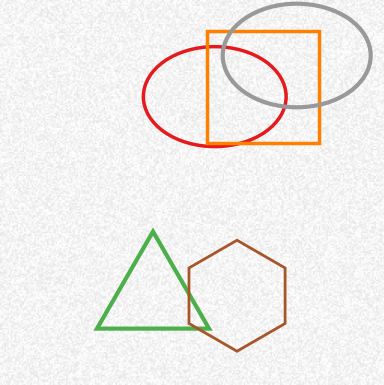[{"shape": "oval", "thickness": 2.5, "radius": 0.93, "center": [0.558, 0.749]}, {"shape": "triangle", "thickness": 3, "radius": 0.84, "center": [0.397, 0.23]}, {"shape": "square", "thickness": 2.5, "radius": 0.72, "center": [0.683, 0.775]}, {"shape": "hexagon", "thickness": 2, "radius": 0.72, "center": [0.616, 0.232]}, {"shape": "oval", "thickness": 3, "radius": 0.96, "center": [0.771, 0.856]}]